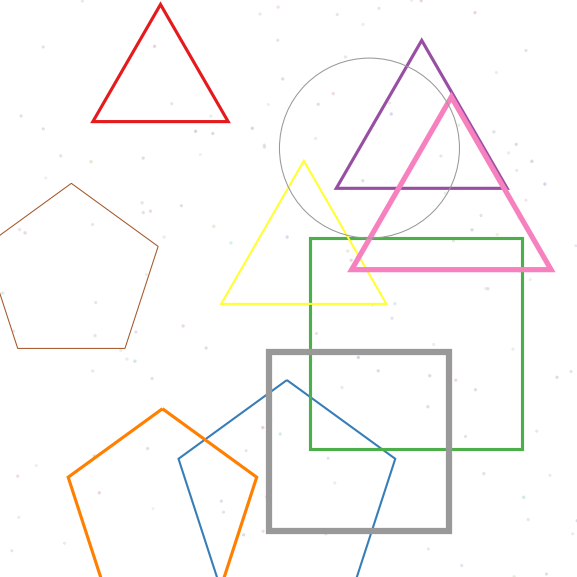[{"shape": "triangle", "thickness": 1.5, "radius": 0.68, "center": [0.278, 0.856]}, {"shape": "pentagon", "thickness": 1, "radius": 0.99, "center": [0.497, 0.144]}, {"shape": "square", "thickness": 1.5, "radius": 0.91, "center": [0.721, 0.404]}, {"shape": "triangle", "thickness": 1.5, "radius": 0.85, "center": [0.73, 0.758]}, {"shape": "pentagon", "thickness": 1.5, "radius": 0.86, "center": [0.281, 0.12]}, {"shape": "triangle", "thickness": 1, "radius": 0.83, "center": [0.526, 0.555]}, {"shape": "pentagon", "thickness": 0.5, "radius": 0.79, "center": [0.124, 0.524]}, {"shape": "triangle", "thickness": 2.5, "radius": 1.0, "center": [0.782, 0.632]}, {"shape": "square", "thickness": 3, "radius": 0.78, "center": [0.622, 0.234]}, {"shape": "circle", "thickness": 0.5, "radius": 0.78, "center": [0.64, 0.743]}]